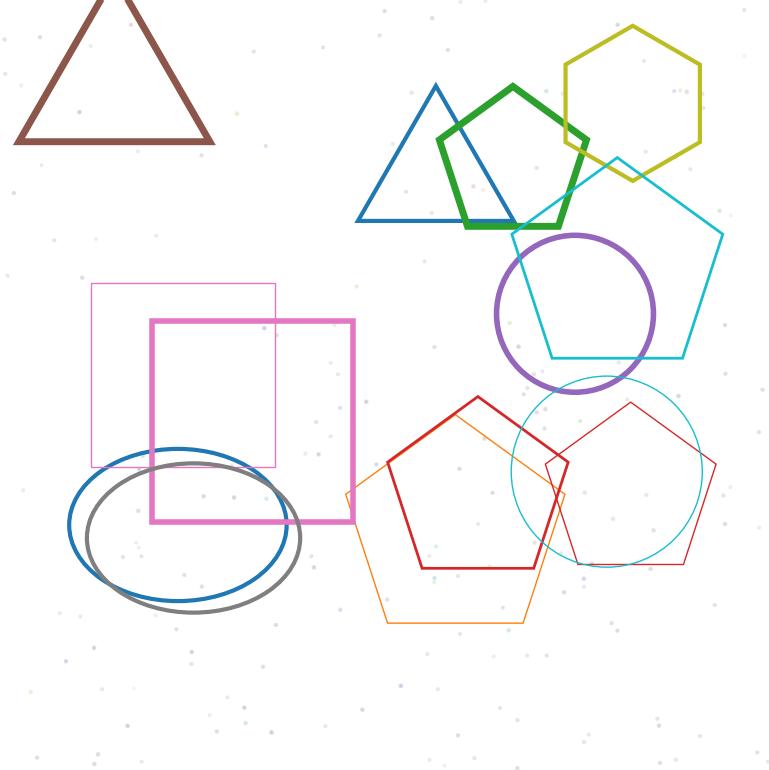[{"shape": "oval", "thickness": 1.5, "radius": 0.71, "center": [0.231, 0.318]}, {"shape": "triangle", "thickness": 1.5, "radius": 0.58, "center": [0.566, 0.772]}, {"shape": "pentagon", "thickness": 0.5, "radius": 0.75, "center": [0.591, 0.312]}, {"shape": "pentagon", "thickness": 2.5, "radius": 0.5, "center": [0.666, 0.787]}, {"shape": "pentagon", "thickness": 0.5, "radius": 0.58, "center": [0.819, 0.361]}, {"shape": "pentagon", "thickness": 1, "radius": 0.62, "center": [0.621, 0.362]}, {"shape": "circle", "thickness": 2, "radius": 0.51, "center": [0.747, 0.592]}, {"shape": "triangle", "thickness": 2.5, "radius": 0.72, "center": [0.149, 0.888]}, {"shape": "square", "thickness": 0.5, "radius": 0.6, "center": [0.237, 0.513]}, {"shape": "square", "thickness": 2, "radius": 0.65, "center": [0.328, 0.452]}, {"shape": "oval", "thickness": 1.5, "radius": 0.69, "center": [0.251, 0.301]}, {"shape": "hexagon", "thickness": 1.5, "radius": 0.5, "center": [0.822, 0.866]}, {"shape": "circle", "thickness": 0.5, "radius": 0.62, "center": [0.788, 0.387]}, {"shape": "pentagon", "thickness": 1, "radius": 0.72, "center": [0.802, 0.651]}]